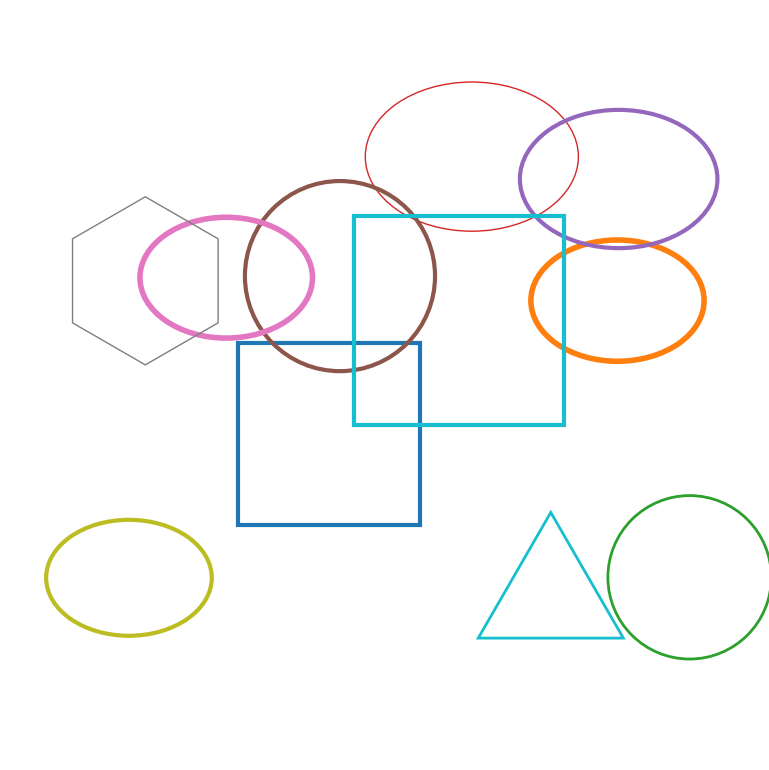[{"shape": "square", "thickness": 1.5, "radius": 0.59, "center": [0.427, 0.436]}, {"shape": "oval", "thickness": 2, "radius": 0.56, "center": [0.802, 0.61]}, {"shape": "circle", "thickness": 1, "radius": 0.53, "center": [0.896, 0.25]}, {"shape": "oval", "thickness": 0.5, "radius": 0.69, "center": [0.613, 0.797]}, {"shape": "oval", "thickness": 1.5, "radius": 0.64, "center": [0.803, 0.768]}, {"shape": "circle", "thickness": 1.5, "radius": 0.62, "center": [0.442, 0.641]}, {"shape": "oval", "thickness": 2, "radius": 0.56, "center": [0.294, 0.639]}, {"shape": "hexagon", "thickness": 0.5, "radius": 0.55, "center": [0.189, 0.635]}, {"shape": "oval", "thickness": 1.5, "radius": 0.54, "center": [0.167, 0.25]}, {"shape": "triangle", "thickness": 1, "radius": 0.54, "center": [0.715, 0.226]}, {"shape": "square", "thickness": 1.5, "radius": 0.68, "center": [0.596, 0.584]}]